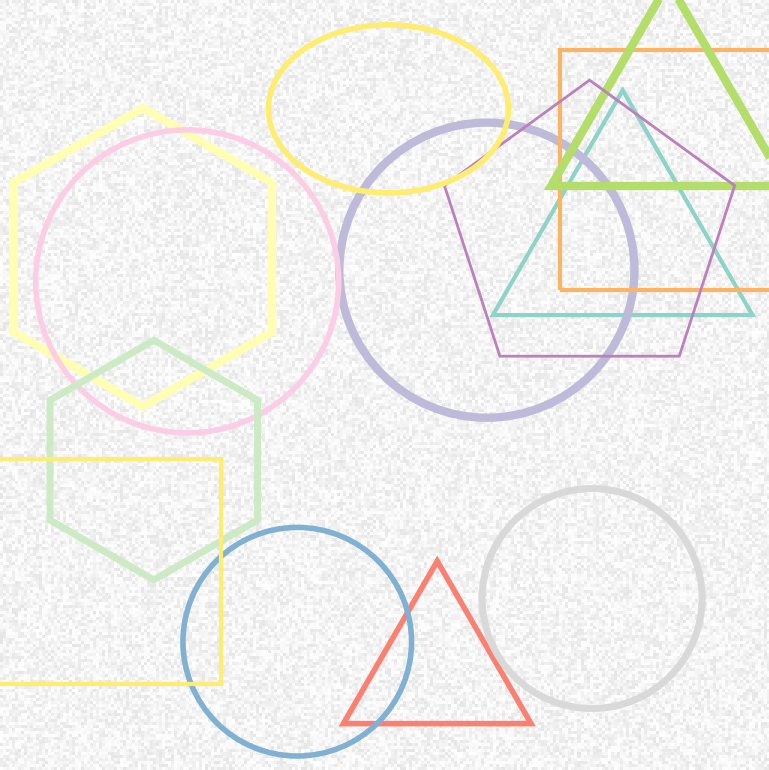[{"shape": "triangle", "thickness": 1.5, "radius": 0.97, "center": [0.809, 0.688]}, {"shape": "hexagon", "thickness": 3, "radius": 0.97, "center": [0.185, 0.666]}, {"shape": "circle", "thickness": 3, "radius": 0.96, "center": [0.632, 0.649]}, {"shape": "triangle", "thickness": 2, "radius": 0.7, "center": [0.568, 0.131]}, {"shape": "circle", "thickness": 2, "radius": 0.74, "center": [0.386, 0.167]}, {"shape": "square", "thickness": 1.5, "radius": 0.78, "center": [0.883, 0.779]}, {"shape": "triangle", "thickness": 3, "radius": 0.88, "center": [0.868, 0.847]}, {"shape": "circle", "thickness": 2, "radius": 0.98, "center": [0.243, 0.635]}, {"shape": "circle", "thickness": 2.5, "radius": 0.71, "center": [0.769, 0.223]}, {"shape": "pentagon", "thickness": 1, "radius": 0.99, "center": [0.766, 0.698]}, {"shape": "hexagon", "thickness": 2.5, "radius": 0.78, "center": [0.2, 0.402]}, {"shape": "oval", "thickness": 2, "radius": 0.78, "center": [0.504, 0.859]}, {"shape": "square", "thickness": 1.5, "radius": 0.73, "center": [0.14, 0.258]}]